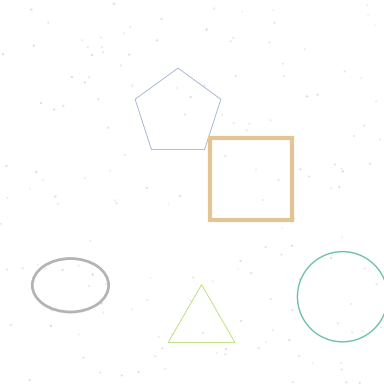[{"shape": "circle", "thickness": 1, "radius": 0.59, "center": [0.89, 0.229]}, {"shape": "pentagon", "thickness": 0.5, "radius": 0.59, "center": [0.462, 0.706]}, {"shape": "triangle", "thickness": 0.5, "radius": 0.5, "center": [0.524, 0.161]}, {"shape": "square", "thickness": 3, "radius": 0.53, "center": [0.651, 0.536]}, {"shape": "oval", "thickness": 2, "radius": 0.5, "center": [0.183, 0.259]}]